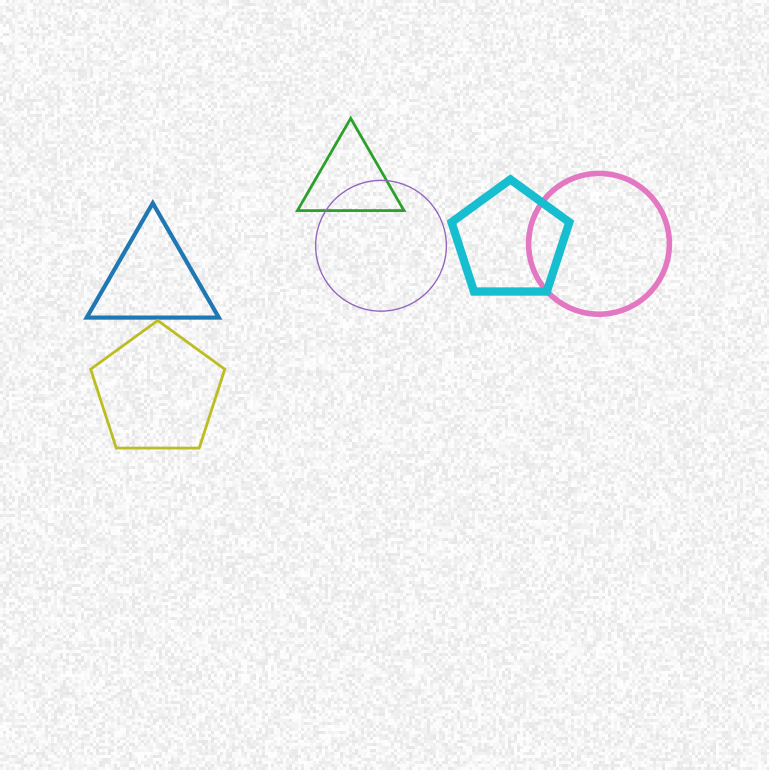[{"shape": "triangle", "thickness": 1.5, "radius": 0.5, "center": [0.198, 0.637]}, {"shape": "triangle", "thickness": 1, "radius": 0.4, "center": [0.455, 0.766]}, {"shape": "circle", "thickness": 0.5, "radius": 0.42, "center": [0.495, 0.681]}, {"shape": "circle", "thickness": 2, "radius": 0.46, "center": [0.778, 0.683]}, {"shape": "pentagon", "thickness": 1, "radius": 0.46, "center": [0.205, 0.492]}, {"shape": "pentagon", "thickness": 3, "radius": 0.4, "center": [0.663, 0.686]}]